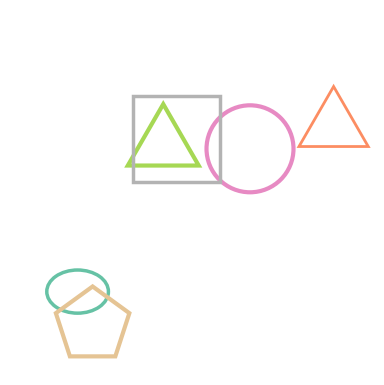[{"shape": "oval", "thickness": 2.5, "radius": 0.4, "center": [0.202, 0.243]}, {"shape": "triangle", "thickness": 2, "radius": 0.52, "center": [0.867, 0.671]}, {"shape": "circle", "thickness": 3, "radius": 0.56, "center": [0.649, 0.614]}, {"shape": "triangle", "thickness": 3, "radius": 0.53, "center": [0.424, 0.623]}, {"shape": "pentagon", "thickness": 3, "radius": 0.5, "center": [0.241, 0.156]}, {"shape": "square", "thickness": 2.5, "radius": 0.56, "center": [0.459, 0.639]}]